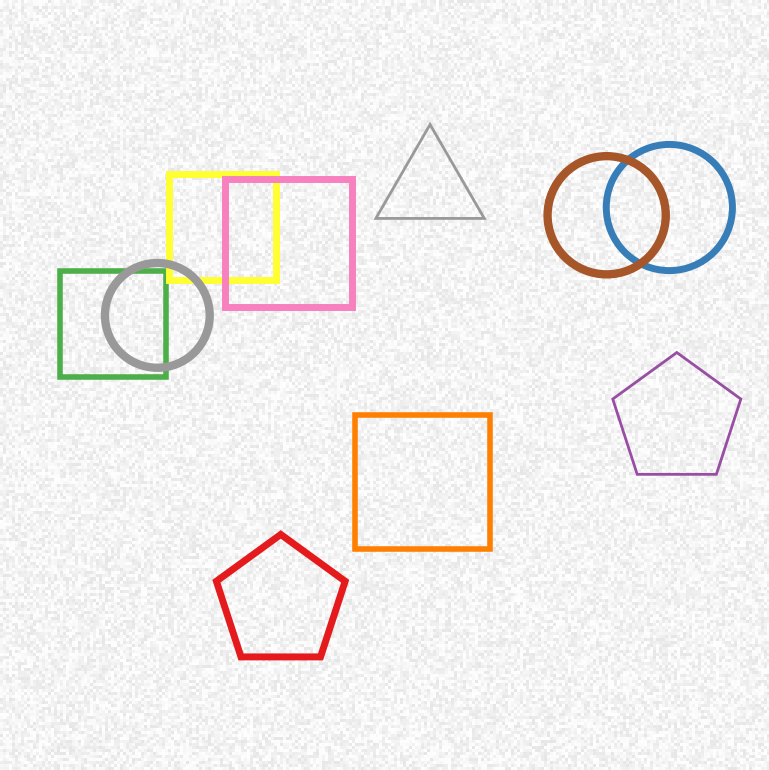[{"shape": "pentagon", "thickness": 2.5, "radius": 0.44, "center": [0.365, 0.218]}, {"shape": "circle", "thickness": 2.5, "radius": 0.41, "center": [0.869, 0.73]}, {"shape": "square", "thickness": 2, "radius": 0.34, "center": [0.147, 0.579]}, {"shape": "pentagon", "thickness": 1, "radius": 0.44, "center": [0.879, 0.455]}, {"shape": "square", "thickness": 2, "radius": 0.44, "center": [0.549, 0.374]}, {"shape": "square", "thickness": 2.5, "radius": 0.35, "center": [0.289, 0.705]}, {"shape": "circle", "thickness": 3, "radius": 0.38, "center": [0.788, 0.72]}, {"shape": "square", "thickness": 2.5, "radius": 0.41, "center": [0.375, 0.684]}, {"shape": "triangle", "thickness": 1, "radius": 0.41, "center": [0.559, 0.757]}, {"shape": "circle", "thickness": 3, "radius": 0.34, "center": [0.204, 0.59]}]